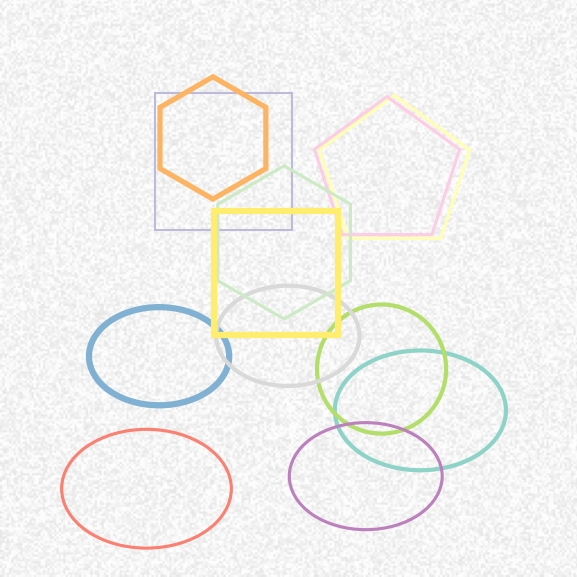[{"shape": "oval", "thickness": 2, "radius": 0.74, "center": [0.728, 0.289]}, {"shape": "pentagon", "thickness": 1.5, "radius": 0.68, "center": [0.683, 0.697]}, {"shape": "square", "thickness": 1, "radius": 0.59, "center": [0.387, 0.719]}, {"shape": "oval", "thickness": 1.5, "radius": 0.73, "center": [0.254, 0.153]}, {"shape": "oval", "thickness": 3, "radius": 0.61, "center": [0.275, 0.382]}, {"shape": "hexagon", "thickness": 2.5, "radius": 0.53, "center": [0.369, 0.76]}, {"shape": "circle", "thickness": 2, "radius": 0.56, "center": [0.661, 0.36]}, {"shape": "pentagon", "thickness": 1.5, "radius": 0.66, "center": [0.67, 0.7]}, {"shape": "oval", "thickness": 2, "radius": 0.62, "center": [0.498, 0.418]}, {"shape": "oval", "thickness": 1.5, "radius": 0.66, "center": [0.633, 0.175]}, {"shape": "hexagon", "thickness": 1.5, "radius": 0.66, "center": [0.492, 0.579]}, {"shape": "square", "thickness": 3, "radius": 0.54, "center": [0.478, 0.526]}]